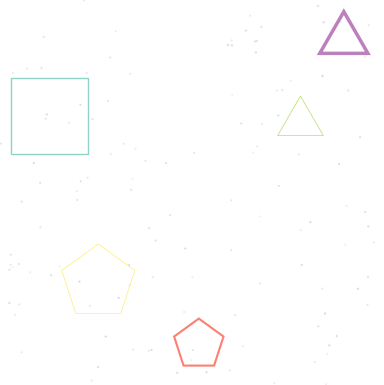[{"shape": "square", "thickness": 1, "radius": 0.5, "center": [0.129, 0.698]}, {"shape": "pentagon", "thickness": 1.5, "radius": 0.34, "center": [0.516, 0.105]}, {"shape": "triangle", "thickness": 0.5, "radius": 0.34, "center": [0.78, 0.682]}, {"shape": "triangle", "thickness": 2.5, "radius": 0.36, "center": [0.893, 0.898]}, {"shape": "pentagon", "thickness": 0.5, "radius": 0.5, "center": [0.255, 0.266]}]